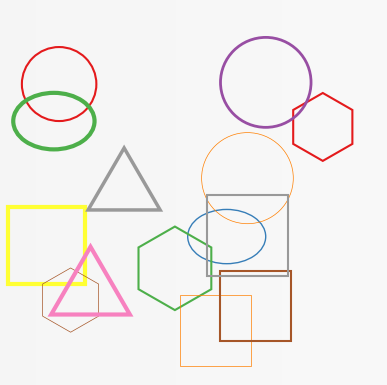[{"shape": "circle", "thickness": 1.5, "radius": 0.48, "center": [0.153, 0.782]}, {"shape": "hexagon", "thickness": 1.5, "radius": 0.44, "center": [0.833, 0.67]}, {"shape": "oval", "thickness": 1, "radius": 0.5, "center": [0.585, 0.386]}, {"shape": "oval", "thickness": 3, "radius": 0.52, "center": [0.139, 0.685]}, {"shape": "hexagon", "thickness": 1.5, "radius": 0.54, "center": [0.451, 0.303]}, {"shape": "circle", "thickness": 2, "radius": 0.58, "center": [0.686, 0.786]}, {"shape": "square", "thickness": 0.5, "radius": 0.46, "center": [0.557, 0.142]}, {"shape": "circle", "thickness": 0.5, "radius": 0.59, "center": [0.639, 0.537]}, {"shape": "square", "thickness": 3, "radius": 0.5, "center": [0.12, 0.364]}, {"shape": "hexagon", "thickness": 0.5, "radius": 0.42, "center": [0.182, 0.221]}, {"shape": "square", "thickness": 1.5, "radius": 0.46, "center": [0.66, 0.205]}, {"shape": "triangle", "thickness": 3, "radius": 0.59, "center": [0.234, 0.242]}, {"shape": "triangle", "thickness": 2.5, "radius": 0.54, "center": [0.32, 0.508]}, {"shape": "square", "thickness": 1.5, "radius": 0.53, "center": [0.639, 0.389]}]